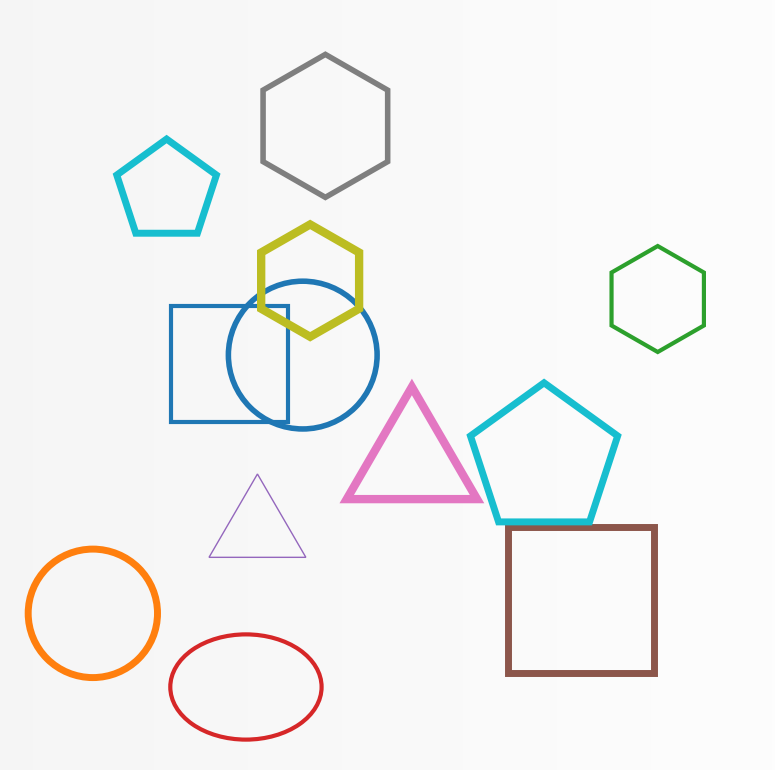[{"shape": "square", "thickness": 1.5, "radius": 0.38, "center": [0.296, 0.527]}, {"shape": "circle", "thickness": 2, "radius": 0.48, "center": [0.391, 0.539]}, {"shape": "circle", "thickness": 2.5, "radius": 0.42, "center": [0.12, 0.203]}, {"shape": "hexagon", "thickness": 1.5, "radius": 0.34, "center": [0.849, 0.612]}, {"shape": "oval", "thickness": 1.5, "radius": 0.49, "center": [0.317, 0.108]}, {"shape": "triangle", "thickness": 0.5, "radius": 0.36, "center": [0.332, 0.312]}, {"shape": "square", "thickness": 2.5, "radius": 0.47, "center": [0.75, 0.221]}, {"shape": "triangle", "thickness": 3, "radius": 0.49, "center": [0.531, 0.4]}, {"shape": "hexagon", "thickness": 2, "radius": 0.46, "center": [0.42, 0.837]}, {"shape": "hexagon", "thickness": 3, "radius": 0.36, "center": [0.4, 0.636]}, {"shape": "pentagon", "thickness": 2.5, "radius": 0.34, "center": [0.215, 0.752]}, {"shape": "pentagon", "thickness": 2.5, "radius": 0.5, "center": [0.702, 0.403]}]